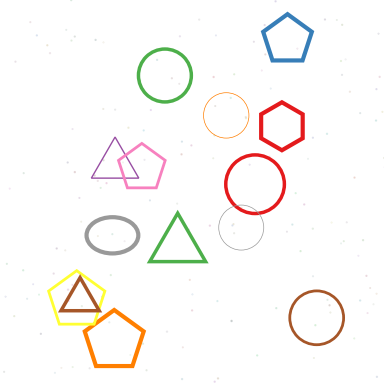[{"shape": "circle", "thickness": 2.5, "radius": 0.38, "center": [0.663, 0.522]}, {"shape": "hexagon", "thickness": 3, "radius": 0.31, "center": [0.732, 0.672]}, {"shape": "pentagon", "thickness": 3, "radius": 0.33, "center": [0.747, 0.897]}, {"shape": "circle", "thickness": 2.5, "radius": 0.34, "center": [0.428, 0.804]}, {"shape": "triangle", "thickness": 2.5, "radius": 0.42, "center": [0.462, 0.362]}, {"shape": "triangle", "thickness": 1, "radius": 0.36, "center": [0.299, 0.573]}, {"shape": "pentagon", "thickness": 3, "radius": 0.4, "center": [0.297, 0.114]}, {"shape": "circle", "thickness": 0.5, "radius": 0.29, "center": [0.588, 0.7]}, {"shape": "pentagon", "thickness": 2, "radius": 0.38, "center": [0.199, 0.22]}, {"shape": "triangle", "thickness": 2.5, "radius": 0.29, "center": [0.208, 0.222]}, {"shape": "circle", "thickness": 2, "radius": 0.35, "center": [0.823, 0.175]}, {"shape": "pentagon", "thickness": 2, "radius": 0.32, "center": [0.368, 0.564]}, {"shape": "oval", "thickness": 3, "radius": 0.34, "center": [0.292, 0.389]}, {"shape": "circle", "thickness": 0.5, "radius": 0.29, "center": [0.627, 0.409]}]